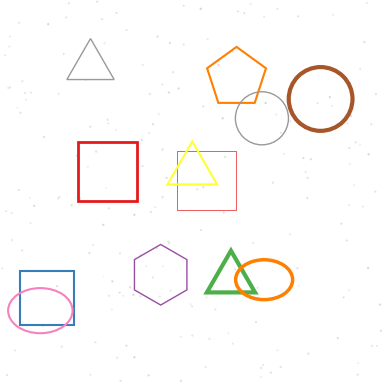[{"shape": "square", "thickness": 2, "radius": 0.38, "center": [0.279, 0.554]}, {"shape": "square", "thickness": 0.5, "radius": 0.38, "center": [0.536, 0.531]}, {"shape": "square", "thickness": 1.5, "radius": 0.35, "center": [0.122, 0.226]}, {"shape": "triangle", "thickness": 3, "radius": 0.36, "center": [0.6, 0.277]}, {"shape": "hexagon", "thickness": 1, "radius": 0.39, "center": [0.417, 0.286]}, {"shape": "pentagon", "thickness": 1.5, "radius": 0.4, "center": [0.614, 0.798]}, {"shape": "oval", "thickness": 2.5, "radius": 0.37, "center": [0.686, 0.273]}, {"shape": "triangle", "thickness": 1.5, "radius": 0.37, "center": [0.499, 0.558]}, {"shape": "circle", "thickness": 3, "radius": 0.41, "center": [0.833, 0.743]}, {"shape": "oval", "thickness": 1.5, "radius": 0.42, "center": [0.105, 0.193]}, {"shape": "triangle", "thickness": 1, "radius": 0.35, "center": [0.235, 0.829]}, {"shape": "circle", "thickness": 1, "radius": 0.34, "center": [0.68, 0.693]}]